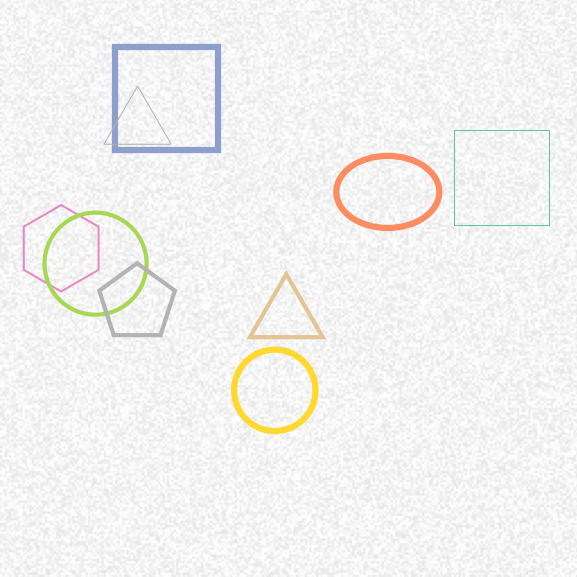[{"shape": "square", "thickness": 0.5, "radius": 0.41, "center": [0.868, 0.692]}, {"shape": "oval", "thickness": 3, "radius": 0.45, "center": [0.672, 0.667]}, {"shape": "square", "thickness": 3, "radius": 0.44, "center": [0.288, 0.829]}, {"shape": "hexagon", "thickness": 1, "radius": 0.37, "center": [0.106, 0.569]}, {"shape": "circle", "thickness": 2, "radius": 0.44, "center": [0.165, 0.543]}, {"shape": "circle", "thickness": 3, "radius": 0.35, "center": [0.476, 0.323]}, {"shape": "triangle", "thickness": 2, "radius": 0.36, "center": [0.496, 0.452]}, {"shape": "triangle", "thickness": 0.5, "radius": 0.34, "center": [0.238, 0.783]}, {"shape": "pentagon", "thickness": 2, "radius": 0.34, "center": [0.237, 0.474]}]